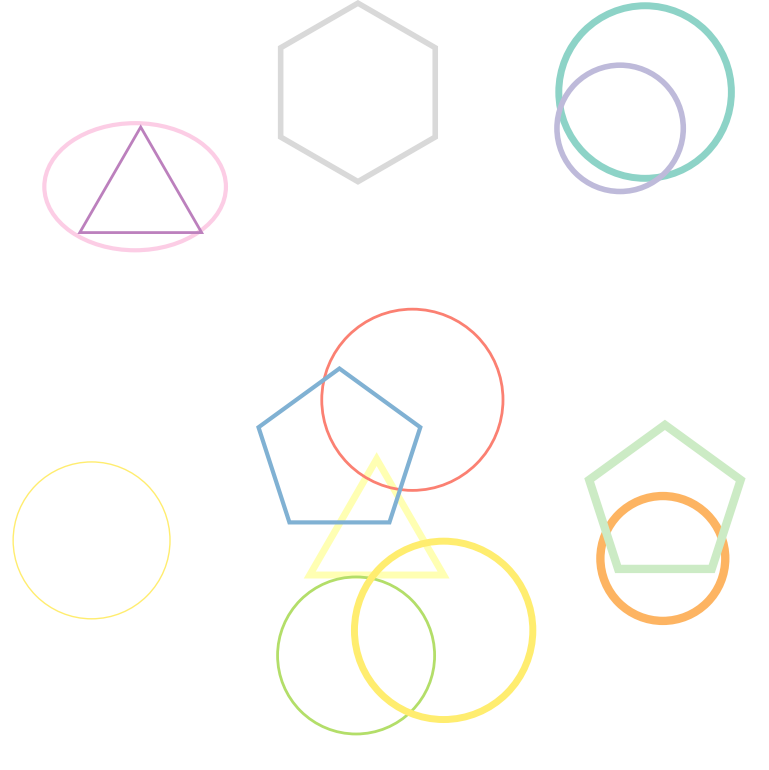[{"shape": "circle", "thickness": 2.5, "radius": 0.56, "center": [0.838, 0.88]}, {"shape": "triangle", "thickness": 2.5, "radius": 0.5, "center": [0.489, 0.303]}, {"shape": "circle", "thickness": 2, "radius": 0.41, "center": [0.805, 0.833]}, {"shape": "circle", "thickness": 1, "radius": 0.59, "center": [0.536, 0.481]}, {"shape": "pentagon", "thickness": 1.5, "radius": 0.55, "center": [0.441, 0.411]}, {"shape": "circle", "thickness": 3, "radius": 0.41, "center": [0.861, 0.275]}, {"shape": "circle", "thickness": 1, "radius": 0.51, "center": [0.462, 0.149]}, {"shape": "oval", "thickness": 1.5, "radius": 0.59, "center": [0.175, 0.758]}, {"shape": "hexagon", "thickness": 2, "radius": 0.58, "center": [0.465, 0.88]}, {"shape": "triangle", "thickness": 1, "radius": 0.46, "center": [0.183, 0.744]}, {"shape": "pentagon", "thickness": 3, "radius": 0.52, "center": [0.864, 0.345]}, {"shape": "circle", "thickness": 0.5, "radius": 0.51, "center": [0.119, 0.298]}, {"shape": "circle", "thickness": 2.5, "radius": 0.58, "center": [0.576, 0.181]}]